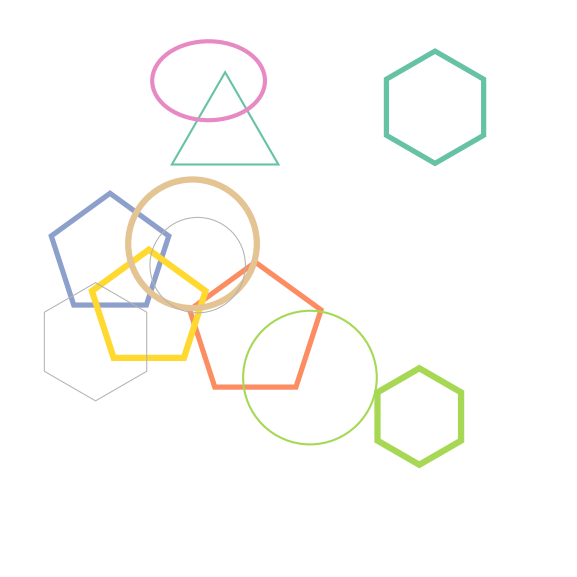[{"shape": "triangle", "thickness": 1, "radius": 0.53, "center": [0.39, 0.768]}, {"shape": "hexagon", "thickness": 2.5, "radius": 0.49, "center": [0.753, 0.813]}, {"shape": "pentagon", "thickness": 2.5, "radius": 0.6, "center": [0.442, 0.426]}, {"shape": "pentagon", "thickness": 2.5, "radius": 0.53, "center": [0.191, 0.557]}, {"shape": "oval", "thickness": 2, "radius": 0.49, "center": [0.361, 0.859]}, {"shape": "circle", "thickness": 1, "radius": 0.58, "center": [0.537, 0.345]}, {"shape": "hexagon", "thickness": 3, "radius": 0.42, "center": [0.726, 0.278]}, {"shape": "pentagon", "thickness": 3, "radius": 0.52, "center": [0.258, 0.463]}, {"shape": "circle", "thickness": 3, "radius": 0.56, "center": [0.333, 0.577]}, {"shape": "hexagon", "thickness": 0.5, "radius": 0.51, "center": [0.165, 0.407]}, {"shape": "circle", "thickness": 0.5, "radius": 0.41, "center": [0.342, 0.54]}]